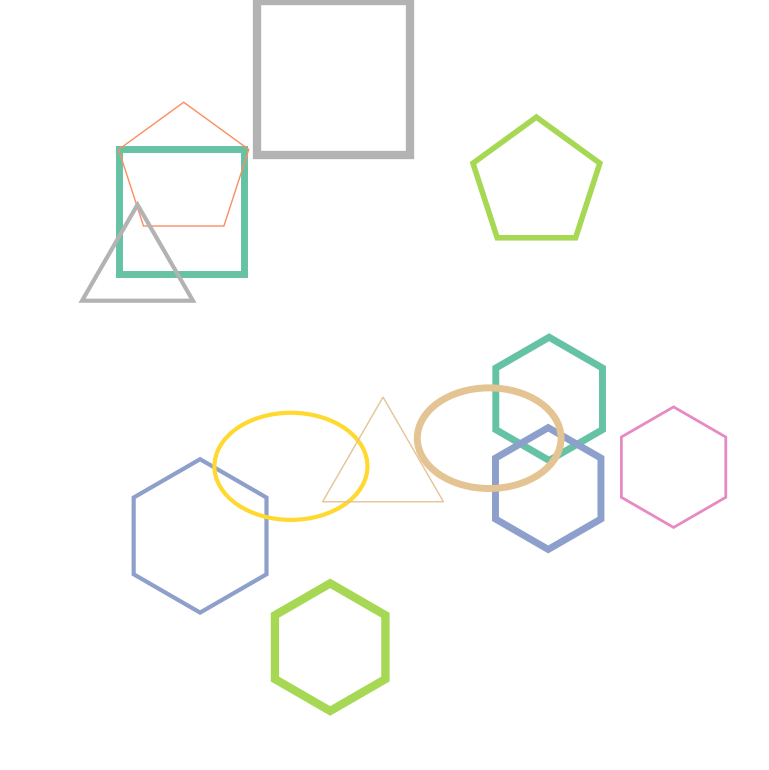[{"shape": "hexagon", "thickness": 2.5, "radius": 0.4, "center": [0.713, 0.482]}, {"shape": "square", "thickness": 2.5, "radius": 0.41, "center": [0.235, 0.725]}, {"shape": "pentagon", "thickness": 0.5, "radius": 0.44, "center": [0.239, 0.778]}, {"shape": "hexagon", "thickness": 1.5, "radius": 0.5, "center": [0.26, 0.304]}, {"shape": "hexagon", "thickness": 2.5, "radius": 0.4, "center": [0.712, 0.366]}, {"shape": "hexagon", "thickness": 1, "radius": 0.39, "center": [0.875, 0.393]}, {"shape": "pentagon", "thickness": 2, "radius": 0.43, "center": [0.697, 0.761]}, {"shape": "hexagon", "thickness": 3, "radius": 0.41, "center": [0.429, 0.16]}, {"shape": "oval", "thickness": 1.5, "radius": 0.5, "center": [0.378, 0.394]}, {"shape": "oval", "thickness": 2.5, "radius": 0.47, "center": [0.635, 0.431]}, {"shape": "triangle", "thickness": 0.5, "radius": 0.45, "center": [0.497, 0.394]}, {"shape": "square", "thickness": 3, "radius": 0.5, "center": [0.433, 0.899]}, {"shape": "triangle", "thickness": 1.5, "radius": 0.42, "center": [0.179, 0.651]}]